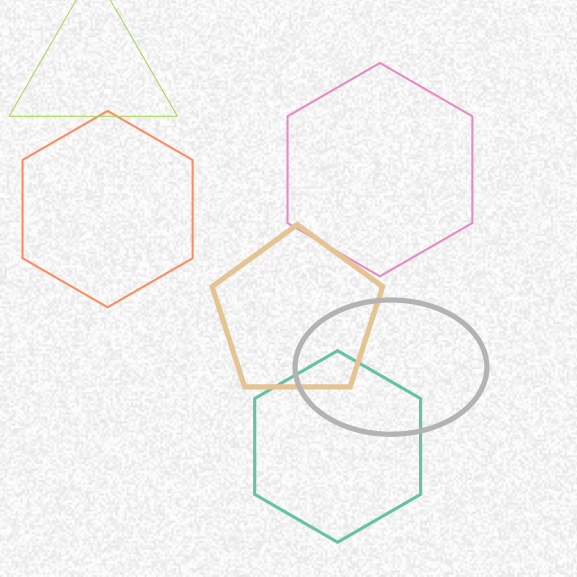[{"shape": "hexagon", "thickness": 1.5, "radius": 0.83, "center": [0.585, 0.226]}, {"shape": "hexagon", "thickness": 1, "radius": 0.85, "center": [0.186, 0.637]}, {"shape": "hexagon", "thickness": 1, "radius": 0.92, "center": [0.658, 0.705]}, {"shape": "triangle", "thickness": 0.5, "radius": 0.84, "center": [0.162, 0.882]}, {"shape": "pentagon", "thickness": 2.5, "radius": 0.78, "center": [0.515, 0.455]}, {"shape": "oval", "thickness": 2.5, "radius": 0.83, "center": [0.677, 0.363]}]